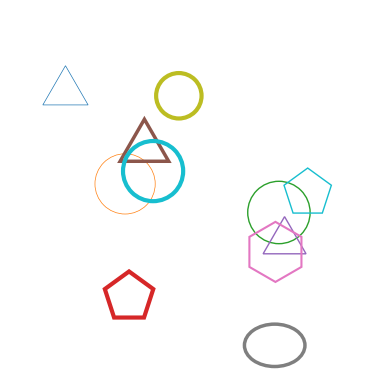[{"shape": "triangle", "thickness": 0.5, "radius": 0.34, "center": [0.17, 0.761]}, {"shape": "circle", "thickness": 0.5, "radius": 0.39, "center": [0.325, 0.522]}, {"shape": "circle", "thickness": 1, "radius": 0.41, "center": [0.724, 0.448]}, {"shape": "pentagon", "thickness": 3, "radius": 0.33, "center": [0.335, 0.229]}, {"shape": "triangle", "thickness": 1, "radius": 0.32, "center": [0.739, 0.373]}, {"shape": "triangle", "thickness": 2.5, "radius": 0.36, "center": [0.375, 0.617]}, {"shape": "hexagon", "thickness": 1.5, "radius": 0.39, "center": [0.715, 0.346]}, {"shape": "oval", "thickness": 2.5, "radius": 0.39, "center": [0.713, 0.103]}, {"shape": "circle", "thickness": 3, "radius": 0.29, "center": [0.465, 0.751]}, {"shape": "pentagon", "thickness": 1, "radius": 0.32, "center": [0.799, 0.499]}, {"shape": "circle", "thickness": 3, "radius": 0.39, "center": [0.398, 0.556]}]